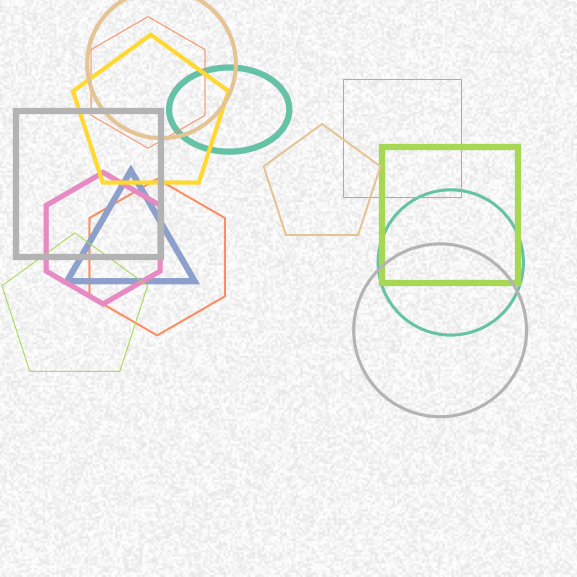[{"shape": "oval", "thickness": 3, "radius": 0.52, "center": [0.397, 0.809]}, {"shape": "circle", "thickness": 1.5, "radius": 0.63, "center": [0.781, 0.545]}, {"shape": "hexagon", "thickness": 0.5, "radius": 0.57, "center": [0.256, 0.856]}, {"shape": "hexagon", "thickness": 1, "radius": 0.68, "center": [0.272, 0.554]}, {"shape": "triangle", "thickness": 3, "radius": 0.64, "center": [0.227, 0.576]}, {"shape": "hexagon", "thickness": 2.5, "radius": 0.57, "center": [0.179, 0.587]}, {"shape": "square", "thickness": 0.5, "radius": 0.51, "center": [0.696, 0.76]}, {"shape": "pentagon", "thickness": 0.5, "radius": 0.66, "center": [0.13, 0.463]}, {"shape": "square", "thickness": 3, "radius": 0.59, "center": [0.779, 0.627]}, {"shape": "pentagon", "thickness": 2, "radius": 0.71, "center": [0.261, 0.798]}, {"shape": "pentagon", "thickness": 1, "radius": 0.53, "center": [0.558, 0.678]}, {"shape": "circle", "thickness": 2, "radius": 0.64, "center": [0.28, 0.889]}, {"shape": "square", "thickness": 3, "radius": 0.63, "center": [0.153, 0.68]}, {"shape": "circle", "thickness": 1.5, "radius": 0.75, "center": [0.762, 0.427]}]